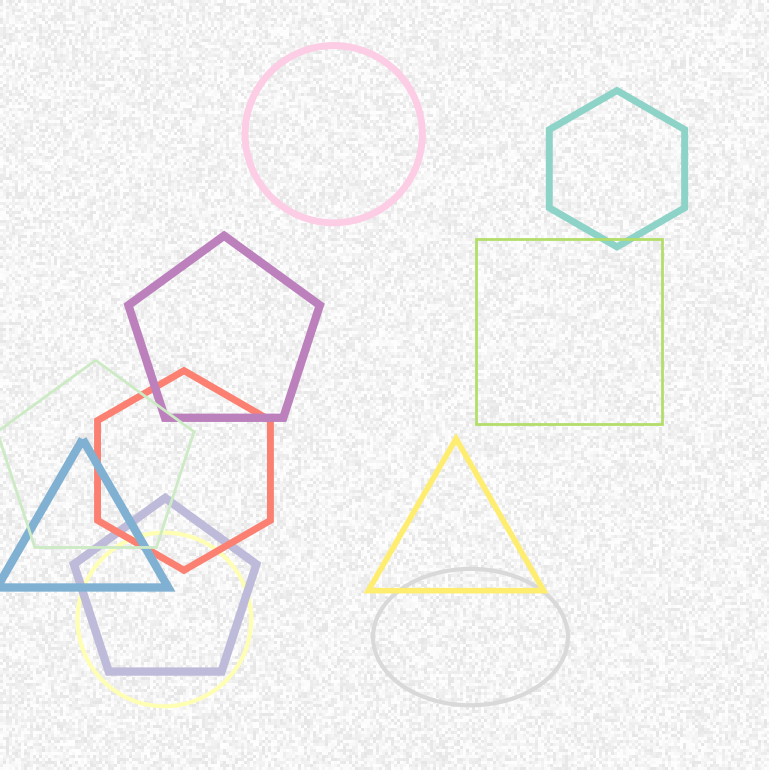[{"shape": "hexagon", "thickness": 2.5, "radius": 0.51, "center": [0.801, 0.781]}, {"shape": "circle", "thickness": 1.5, "radius": 0.56, "center": [0.213, 0.196]}, {"shape": "pentagon", "thickness": 3, "radius": 0.62, "center": [0.214, 0.229]}, {"shape": "hexagon", "thickness": 2.5, "radius": 0.65, "center": [0.239, 0.389]}, {"shape": "triangle", "thickness": 3, "radius": 0.64, "center": [0.107, 0.301]}, {"shape": "square", "thickness": 1, "radius": 0.6, "center": [0.739, 0.57]}, {"shape": "circle", "thickness": 2.5, "radius": 0.58, "center": [0.433, 0.826]}, {"shape": "oval", "thickness": 1.5, "radius": 0.63, "center": [0.611, 0.173]}, {"shape": "pentagon", "thickness": 3, "radius": 0.65, "center": [0.291, 0.563]}, {"shape": "pentagon", "thickness": 1, "radius": 0.67, "center": [0.124, 0.398]}, {"shape": "triangle", "thickness": 2, "radius": 0.66, "center": [0.592, 0.299]}]